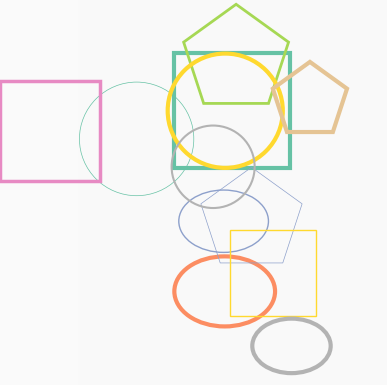[{"shape": "circle", "thickness": 0.5, "radius": 0.74, "center": [0.353, 0.639]}, {"shape": "square", "thickness": 3, "radius": 0.75, "center": [0.599, 0.712]}, {"shape": "oval", "thickness": 3, "radius": 0.65, "center": [0.58, 0.243]}, {"shape": "oval", "thickness": 1, "radius": 0.58, "center": [0.577, 0.425]}, {"shape": "pentagon", "thickness": 0.5, "radius": 0.69, "center": [0.649, 0.428]}, {"shape": "square", "thickness": 2.5, "radius": 0.65, "center": [0.13, 0.66]}, {"shape": "pentagon", "thickness": 2, "radius": 0.71, "center": [0.609, 0.847]}, {"shape": "square", "thickness": 1, "radius": 0.56, "center": [0.705, 0.291]}, {"shape": "circle", "thickness": 3, "radius": 0.74, "center": [0.581, 0.712]}, {"shape": "pentagon", "thickness": 3, "radius": 0.5, "center": [0.8, 0.739]}, {"shape": "oval", "thickness": 3, "radius": 0.51, "center": [0.752, 0.102]}, {"shape": "circle", "thickness": 1.5, "radius": 0.54, "center": [0.55, 0.567]}]